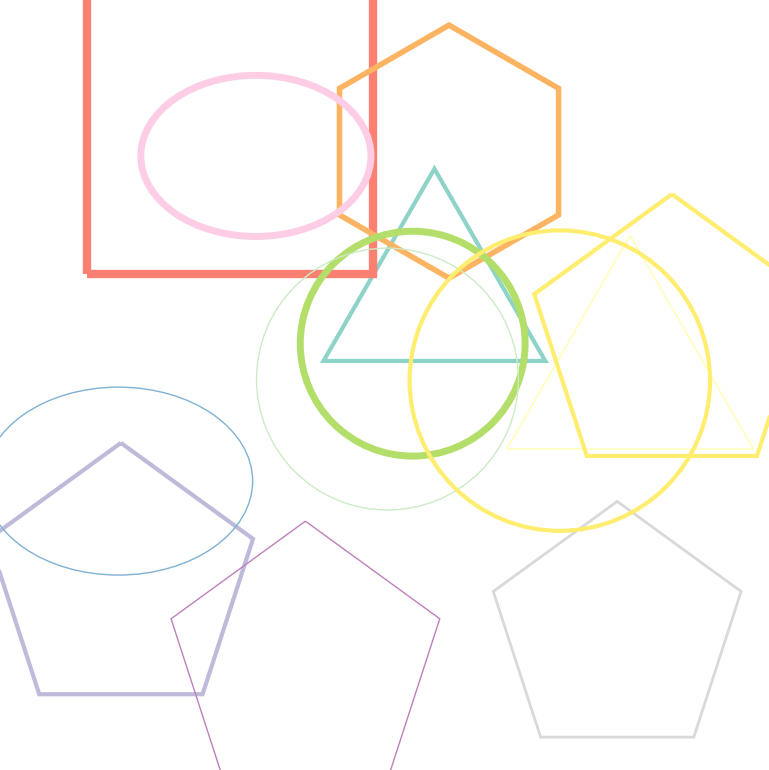[{"shape": "triangle", "thickness": 1.5, "radius": 0.83, "center": [0.564, 0.614]}, {"shape": "triangle", "thickness": 0.5, "radius": 0.93, "center": [0.818, 0.509]}, {"shape": "pentagon", "thickness": 1.5, "radius": 0.9, "center": [0.157, 0.244]}, {"shape": "square", "thickness": 3, "radius": 0.93, "center": [0.299, 0.829]}, {"shape": "oval", "thickness": 0.5, "radius": 0.87, "center": [0.154, 0.375]}, {"shape": "hexagon", "thickness": 2, "radius": 0.82, "center": [0.583, 0.803]}, {"shape": "circle", "thickness": 2.5, "radius": 0.73, "center": [0.536, 0.554]}, {"shape": "oval", "thickness": 2.5, "radius": 0.75, "center": [0.332, 0.798]}, {"shape": "pentagon", "thickness": 1, "radius": 0.85, "center": [0.802, 0.18]}, {"shape": "pentagon", "thickness": 0.5, "radius": 0.92, "center": [0.397, 0.14]}, {"shape": "circle", "thickness": 0.5, "radius": 0.85, "center": [0.503, 0.508]}, {"shape": "pentagon", "thickness": 1.5, "radius": 0.94, "center": [0.873, 0.56]}, {"shape": "circle", "thickness": 1.5, "radius": 0.98, "center": [0.727, 0.506]}]